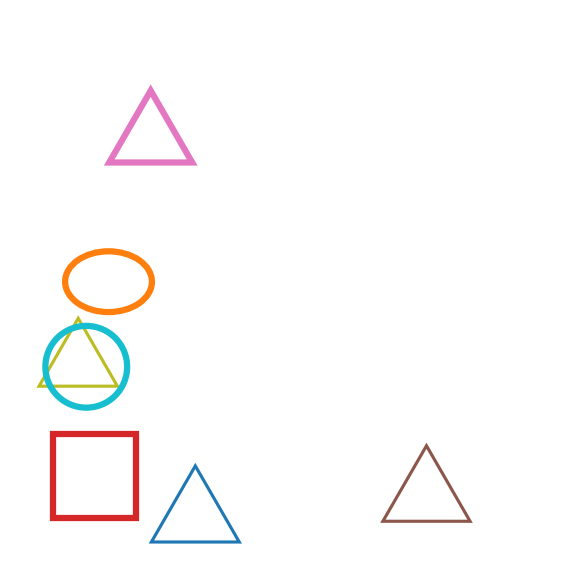[{"shape": "triangle", "thickness": 1.5, "radius": 0.44, "center": [0.338, 0.105]}, {"shape": "oval", "thickness": 3, "radius": 0.38, "center": [0.188, 0.511]}, {"shape": "square", "thickness": 3, "radius": 0.36, "center": [0.164, 0.175]}, {"shape": "triangle", "thickness": 1.5, "radius": 0.44, "center": [0.739, 0.14]}, {"shape": "triangle", "thickness": 3, "radius": 0.41, "center": [0.261, 0.759]}, {"shape": "triangle", "thickness": 1.5, "radius": 0.39, "center": [0.135, 0.37]}, {"shape": "circle", "thickness": 3, "radius": 0.35, "center": [0.149, 0.364]}]